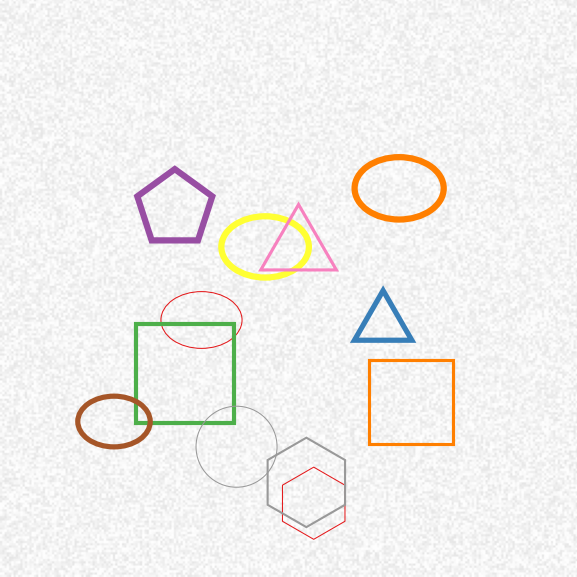[{"shape": "hexagon", "thickness": 0.5, "radius": 0.31, "center": [0.543, 0.128]}, {"shape": "oval", "thickness": 0.5, "radius": 0.35, "center": [0.349, 0.445]}, {"shape": "triangle", "thickness": 2.5, "radius": 0.29, "center": [0.663, 0.439]}, {"shape": "square", "thickness": 2, "radius": 0.43, "center": [0.32, 0.353]}, {"shape": "pentagon", "thickness": 3, "radius": 0.34, "center": [0.303, 0.638]}, {"shape": "oval", "thickness": 3, "radius": 0.39, "center": [0.691, 0.673]}, {"shape": "square", "thickness": 1.5, "radius": 0.36, "center": [0.712, 0.303]}, {"shape": "oval", "thickness": 3, "radius": 0.38, "center": [0.459, 0.572]}, {"shape": "oval", "thickness": 2.5, "radius": 0.31, "center": [0.197, 0.269]}, {"shape": "triangle", "thickness": 1.5, "radius": 0.38, "center": [0.517, 0.569]}, {"shape": "hexagon", "thickness": 1, "radius": 0.39, "center": [0.53, 0.164]}, {"shape": "circle", "thickness": 0.5, "radius": 0.35, "center": [0.41, 0.226]}]